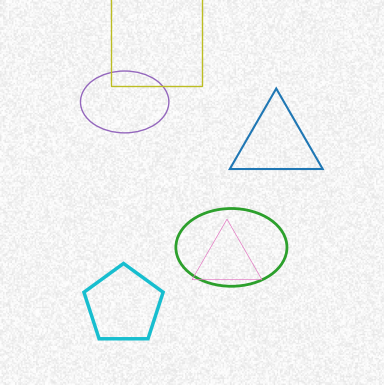[{"shape": "triangle", "thickness": 1.5, "radius": 0.7, "center": [0.718, 0.631]}, {"shape": "oval", "thickness": 2, "radius": 0.72, "center": [0.601, 0.357]}, {"shape": "oval", "thickness": 1, "radius": 0.57, "center": [0.324, 0.735]}, {"shape": "triangle", "thickness": 0.5, "radius": 0.52, "center": [0.59, 0.326]}, {"shape": "square", "thickness": 1, "radius": 0.59, "center": [0.407, 0.894]}, {"shape": "pentagon", "thickness": 2.5, "radius": 0.54, "center": [0.321, 0.208]}]